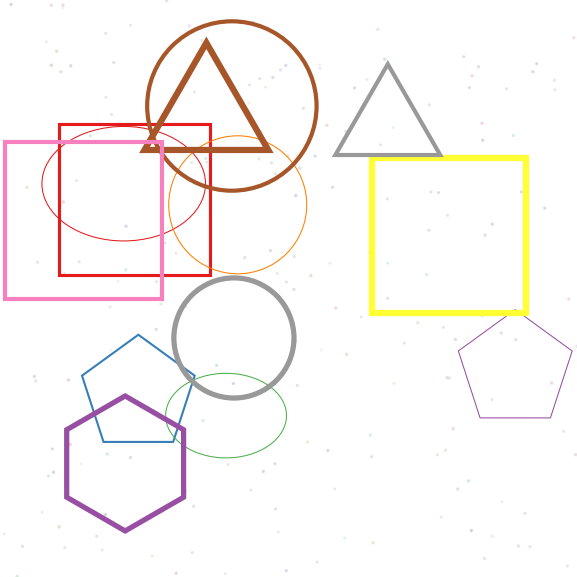[{"shape": "square", "thickness": 1.5, "radius": 0.66, "center": [0.233, 0.654]}, {"shape": "oval", "thickness": 0.5, "radius": 0.71, "center": [0.214, 0.681]}, {"shape": "pentagon", "thickness": 1, "radius": 0.51, "center": [0.24, 0.317]}, {"shape": "oval", "thickness": 0.5, "radius": 0.52, "center": [0.391, 0.279]}, {"shape": "hexagon", "thickness": 2.5, "radius": 0.58, "center": [0.217, 0.197]}, {"shape": "pentagon", "thickness": 0.5, "radius": 0.52, "center": [0.892, 0.359]}, {"shape": "circle", "thickness": 0.5, "radius": 0.6, "center": [0.412, 0.644]}, {"shape": "square", "thickness": 3, "radius": 0.67, "center": [0.777, 0.591]}, {"shape": "triangle", "thickness": 3, "radius": 0.62, "center": [0.357, 0.801]}, {"shape": "circle", "thickness": 2, "radius": 0.73, "center": [0.402, 0.816]}, {"shape": "square", "thickness": 2, "radius": 0.68, "center": [0.144, 0.617]}, {"shape": "triangle", "thickness": 2, "radius": 0.52, "center": [0.672, 0.783]}, {"shape": "circle", "thickness": 2.5, "radius": 0.52, "center": [0.405, 0.414]}]